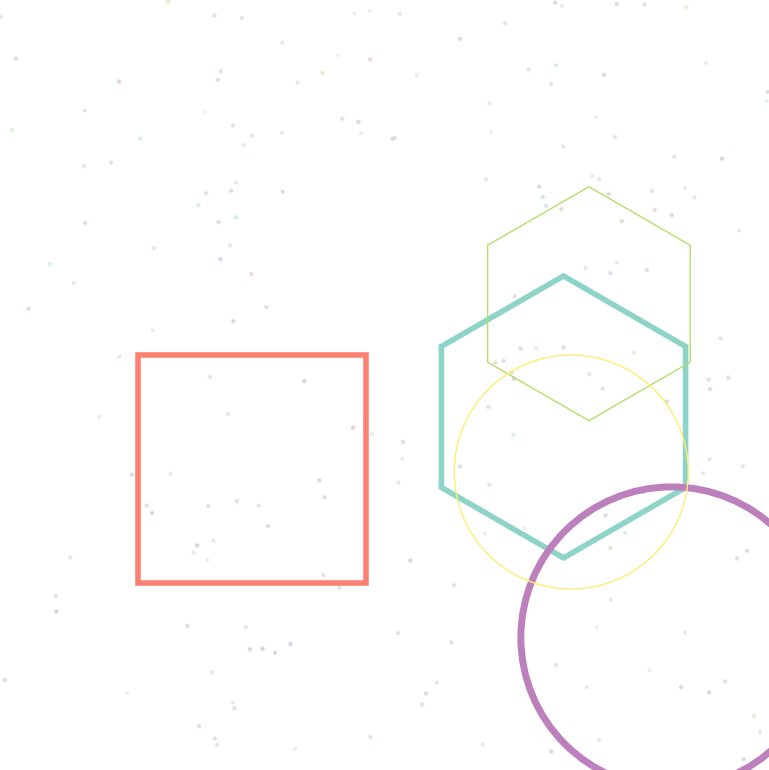[{"shape": "hexagon", "thickness": 2, "radius": 0.92, "center": [0.732, 0.459]}, {"shape": "square", "thickness": 2, "radius": 0.74, "center": [0.327, 0.391]}, {"shape": "hexagon", "thickness": 0.5, "radius": 0.76, "center": [0.765, 0.606]}, {"shape": "circle", "thickness": 2.5, "radius": 0.98, "center": [0.872, 0.172]}, {"shape": "circle", "thickness": 0.5, "radius": 0.76, "center": [0.742, 0.387]}]